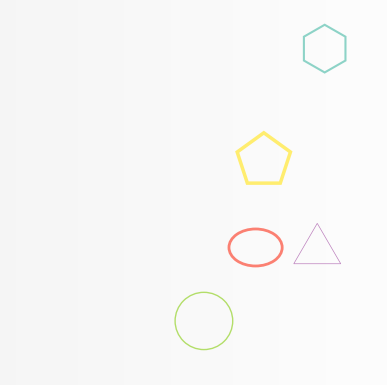[{"shape": "hexagon", "thickness": 1.5, "radius": 0.31, "center": [0.838, 0.874]}, {"shape": "oval", "thickness": 2, "radius": 0.34, "center": [0.66, 0.357]}, {"shape": "circle", "thickness": 1, "radius": 0.37, "center": [0.526, 0.166]}, {"shape": "triangle", "thickness": 0.5, "radius": 0.35, "center": [0.819, 0.35]}, {"shape": "pentagon", "thickness": 2.5, "radius": 0.36, "center": [0.681, 0.583]}]